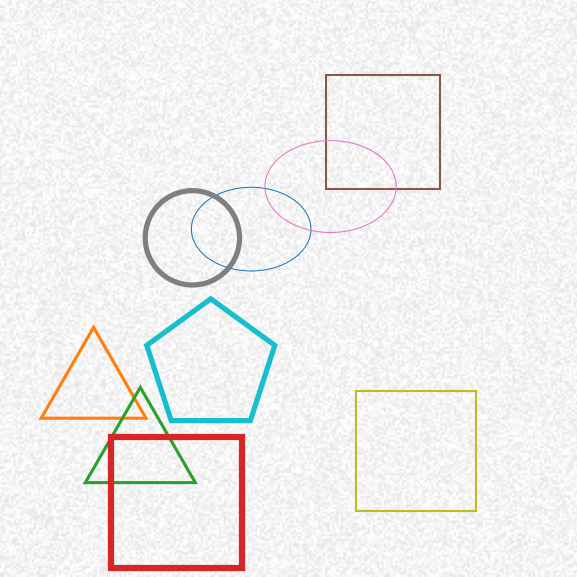[{"shape": "oval", "thickness": 0.5, "radius": 0.52, "center": [0.435, 0.602]}, {"shape": "triangle", "thickness": 1.5, "radius": 0.52, "center": [0.162, 0.327]}, {"shape": "triangle", "thickness": 1.5, "radius": 0.55, "center": [0.243, 0.218]}, {"shape": "square", "thickness": 3, "radius": 0.57, "center": [0.305, 0.13]}, {"shape": "square", "thickness": 1, "radius": 0.49, "center": [0.663, 0.771]}, {"shape": "oval", "thickness": 0.5, "radius": 0.57, "center": [0.572, 0.676]}, {"shape": "circle", "thickness": 2.5, "radius": 0.41, "center": [0.333, 0.587]}, {"shape": "square", "thickness": 1, "radius": 0.52, "center": [0.72, 0.219]}, {"shape": "pentagon", "thickness": 2.5, "radius": 0.58, "center": [0.365, 0.365]}]